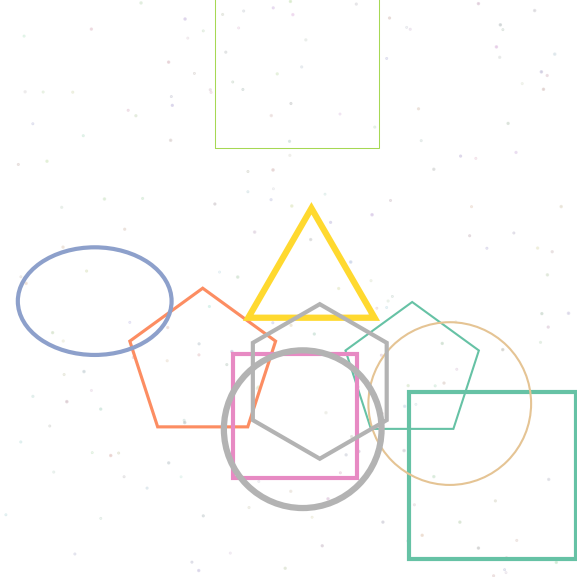[{"shape": "pentagon", "thickness": 1, "radius": 0.61, "center": [0.714, 0.355]}, {"shape": "square", "thickness": 2, "radius": 0.72, "center": [0.853, 0.175]}, {"shape": "pentagon", "thickness": 1.5, "radius": 0.66, "center": [0.351, 0.367]}, {"shape": "oval", "thickness": 2, "radius": 0.67, "center": [0.164, 0.478]}, {"shape": "square", "thickness": 2, "radius": 0.54, "center": [0.511, 0.279]}, {"shape": "square", "thickness": 0.5, "radius": 0.71, "center": [0.514, 0.885]}, {"shape": "triangle", "thickness": 3, "radius": 0.63, "center": [0.539, 0.512]}, {"shape": "circle", "thickness": 1, "radius": 0.7, "center": [0.779, 0.3]}, {"shape": "hexagon", "thickness": 2, "radius": 0.67, "center": [0.554, 0.339]}, {"shape": "circle", "thickness": 3, "radius": 0.68, "center": [0.524, 0.256]}]